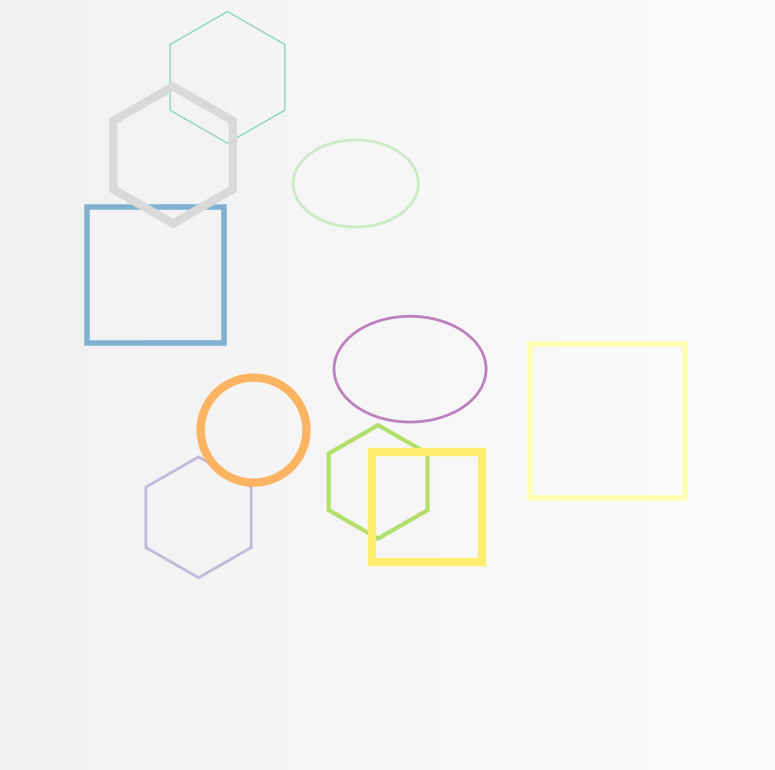[{"shape": "hexagon", "thickness": 0.5, "radius": 0.43, "center": [0.293, 0.9]}, {"shape": "square", "thickness": 2, "radius": 0.5, "center": [0.784, 0.453]}, {"shape": "hexagon", "thickness": 1, "radius": 0.39, "center": [0.256, 0.328]}, {"shape": "square", "thickness": 2, "radius": 0.44, "center": [0.201, 0.643]}, {"shape": "circle", "thickness": 3, "radius": 0.34, "center": [0.327, 0.441]}, {"shape": "hexagon", "thickness": 1.5, "radius": 0.37, "center": [0.488, 0.374]}, {"shape": "hexagon", "thickness": 3, "radius": 0.44, "center": [0.223, 0.799]}, {"shape": "oval", "thickness": 1, "radius": 0.49, "center": [0.529, 0.521]}, {"shape": "oval", "thickness": 1, "radius": 0.4, "center": [0.459, 0.762]}, {"shape": "square", "thickness": 3, "radius": 0.36, "center": [0.551, 0.342]}]